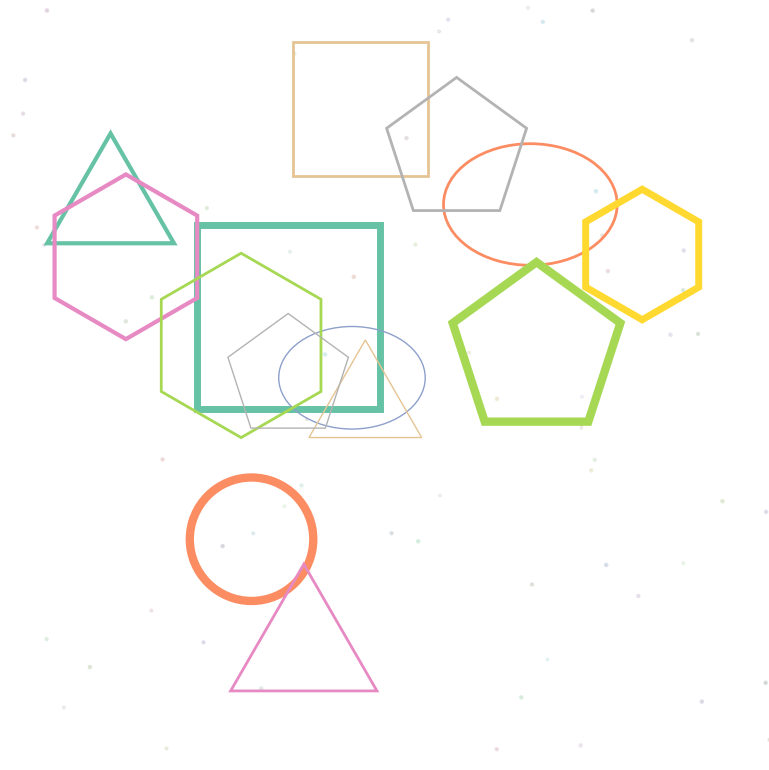[{"shape": "square", "thickness": 2.5, "radius": 0.6, "center": [0.375, 0.589]}, {"shape": "triangle", "thickness": 1.5, "radius": 0.48, "center": [0.144, 0.732]}, {"shape": "oval", "thickness": 1, "radius": 0.56, "center": [0.689, 0.734]}, {"shape": "circle", "thickness": 3, "radius": 0.4, "center": [0.327, 0.3]}, {"shape": "oval", "thickness": 0.5, "radius": 0.48, "center": [0.457, 0.509]}, {"shape": "hexagon", "thickness": 1.5, "radius": 0.53, "center": [0.163, 0.667]}, {"shape": "triangle", "thickness": 1, "radius": 0.55, "center": [0.395, 0.158]}, {"shape": "hexagon", "thickness": 1, "radius": 0.6, "center": [0.313, 0.551]}, {"shape": "pentagon", "thickness": 3, "radius": 0.57, "center": [0.697, 0.545]}, {"shape": "hexagon", "thickness": 2.5, "radius": 0.42, "center": [0.834, 0.669]}, {"shape": "square", "thickness": 1, "radius": 0.44, "center": [0.468, 0.858]}, {"shape": "triangle", "thickness": 0.5, "radius": 0.42, "center": [0.474, 0.474]}, {"shape": "pentagon", "thickness": 0.5, "radius": 0.41, "center": [0.374, 0.511]}, {"shape": "pentagon", "thickness": 1, "radius": 0.48, "center": [0.593, 0.804]}]